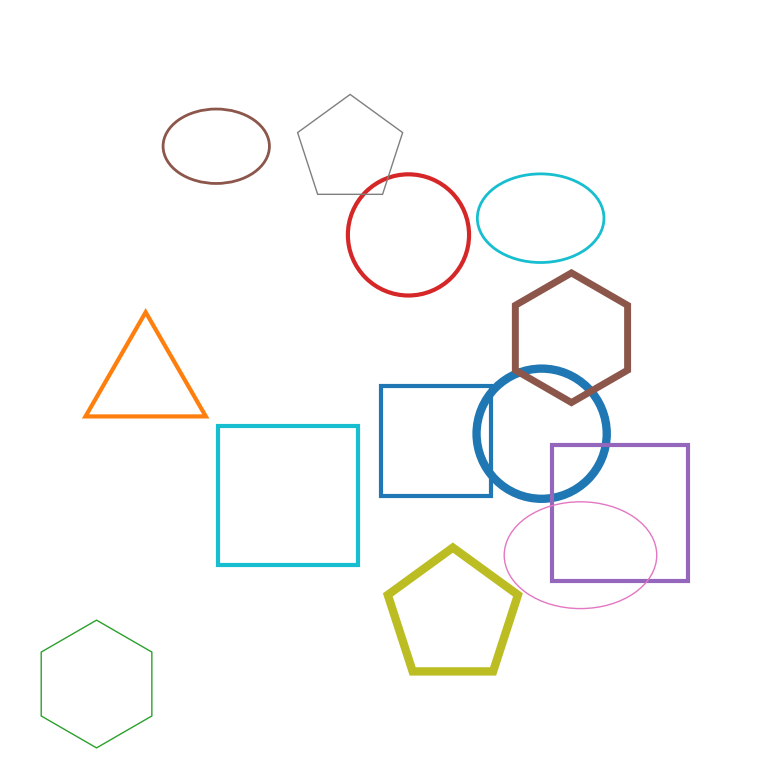[{"shape": "square", "thickness": 1.5, "radius": 0.36, "center": [0.566, 0.428]}, {"shape": "circle", "thickness": 3, "radius": 0.42, "center": [0.703, 0.437]}, {"shape": "triangle", "thickness": 1.5, "radius": 0.45, "center": [0.189, 0.504]}, {"shape": "hexagon", "thickness": 0.5, "radius": 0.41, "center": [0.125, 0.112]}, {"shape": "circle", "thickness": 1.5, "radius": 0.39, "center": [0.53, 0.695]}, {"shape": "square", "thickness": 1.5, "radius": 0.44, "center": [0.805, 0.334]}, {"shape": "oval", "thickness": 1, "radius": 0.35, "center": [0.281, 0.81]}, {"shape": "hexagon", "thickness": 2.5, "radius": 0.42, "center": [0.742, 0.561]}, {"shape": "oval", "thickness": 0.5, "radius": 0.5, "center": [0.754, 0.279]}, {"shape": "pentagon", "thickness": 0.5, "radius": 0.36, "center": [0.455, 0.806]}, {"shape": "pentagon", "thickness": 3, "radius": 0.44, "center": [0.588, 0.2]}, {"shape": "square", "thickness": 1.5, "radius": 0.45, "center": [0.374, 0.357]}, {"shape": "oval", "thickness": 1, "radius": 0.41, "center": [0.702, 0.717]}]